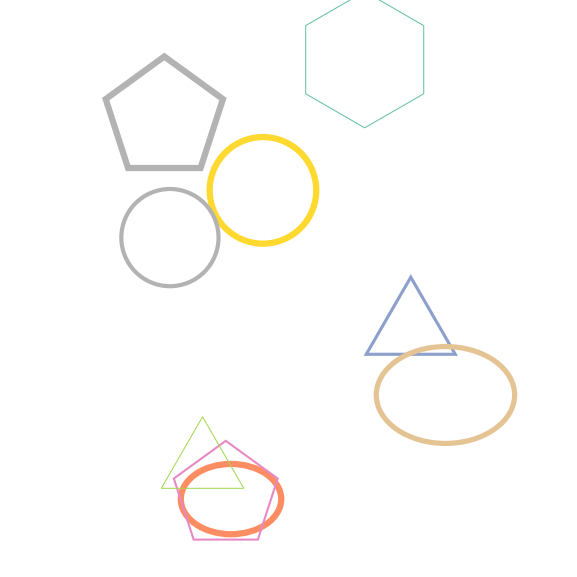[{"shape": "hexagon", "thickness": 0.5, "radius": 0.59, "center": [0.632, 0.896]}, {"shape": "oval", "thickness": 3, "radius": 0.43, "center": [0.4, 0.135]}, {"shape": "triangle", "thickness": 1.5, "radius": 0.44, "center": [0.711, 0.43]}, {"shape": "pentagon", "thickness": 1, "radius": 0.47, "center": [0.391, 0.141]}, {"shape": "triangle", "thickness": 0.5, "radius": 0.41, "center": [0.351, 0.195]}, {"shape": "circle", "thickness": 3, "radius": 0.46, "center": [0.455, 0.67]}, {"shape": "oval", "thickness": 2.5, "radius": 0.6, "center": [0.771, 0.315]}, {"shape": "pentagon", "thickness": 3, "radius": 0.53, "center": [0.285, 0.795]}, {"shape": "circle", "thickness": 2, "radius": 0.42, "center": [0.294, 0.588]}]